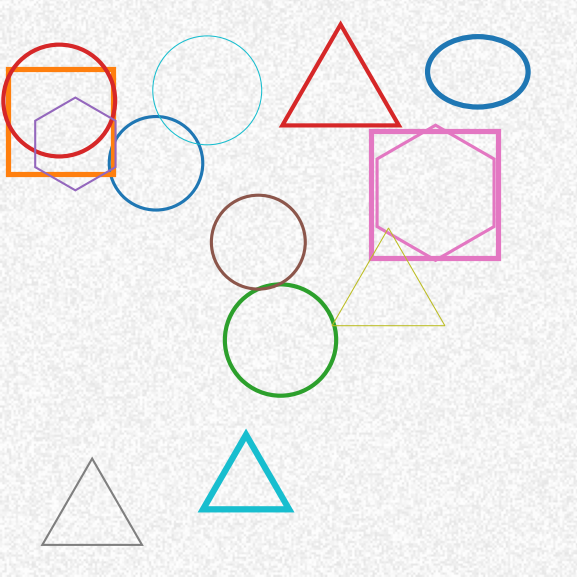[{"shape": "circle", "thickness": 1.5, "radius": 0.4, "center": [0.27, 0.716]}, {"shape": "oval", "thickness": 2.5, "radius": 0.44, "center": [0.827, 0.875]}, {"shape": "square", "thickness": 2.5, "radius": 0.46, "center": [0.104, 0.789]}, {"shape": "circle", "thickness": 2, "radius": 0.48, "center": [0.486, 0.41]}, {"shape": "circle", "thickness": 2, "radius": 0.48, "center": [0.103, 0.825]}, {"shape": "triangle", "thickness": 2, "radius": 0.58, "center": [0.59, 0.84]}, {"shape": "hexagon", "thickness": 1, "radius": 0.4, "center": [0.131, 0.75]}, {"shape": "circle", "thickness": 1.5, "radius": 0.41, "center": [0.447, 0.58]}, {"shape": "square", "thickness": 2.5, "radius": 0.55, "center": [0.753, 0.662]}, {"shape": "hexagon", "thickness": 1.5, "radius": 0.58, "center": [0.754, 0.665]}, {"shape": "triangle", "thickness": 1, "radius": 0.5, "center": [0.16, 0.105]}, {"shape": "triangle", "thickness": 0.5, "radius": 0.56, "center": [0.673, 0.492]}, {"shape": "circle", "thickness": 0.5, "radius": 0.47, "center": [0.359, 0.843]}, {"shape": "triangle", "thickness": 3, "radius": 0.43, "center": [0.426, 0.16]}]